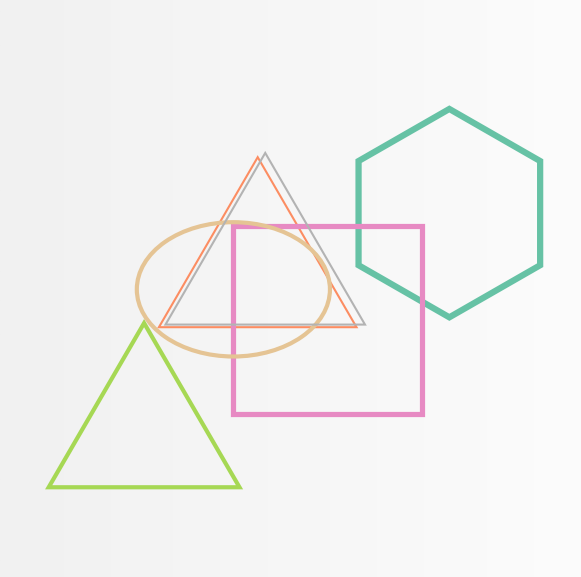[{"shape": "hexagon", "thickness": 3, "radius": 0.9, "center": [0.773, 0.63]}, {"shape": "triangle", "thickness": 1, "radius": 0.98, "center": [0.443, 0.531]}, {"shape": "square", "thickness": 2.5, "radius": 0.81, "center": [0.564, 0.445]}, {"shape": "triangle", "thickness": 2, "radius": 0.95, "center": [0.248, 0.25]}, {"shape": "oval", "thickness": 2, "radius": 0.83, "center": [0.402, 0.498]}, {"shape": "triangle", "thickness": 1, "radius": 0.99, "center": [0.456, 0.536]}]